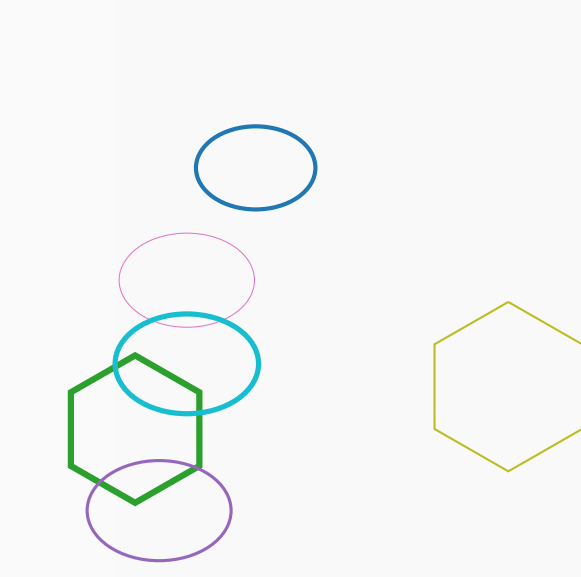[{"shape": "oval", "thickness": 2, "radius": 0.51, "center": [0.44, 0.708]}, {"shape": "hexagon", "thickness": 3, "radius": 0.64, "center": [0.232, 0.256]}, {"shape": "oval", "thickness": 1.5, "radius": 0.62, "center": [0.274, 0.115]}, {"shape": "oval", "thickness": 0.5, "radius": 0.58, "center": [0.321, 0.514]}, {"shape": "hexagon", "thickness": 1, "radius": 0.73, "center": [0.875, 0.33]}, {"shape": "oval", "thickness": 2.5, "radius": 0.62, "center": [0.321, 0.369]}]